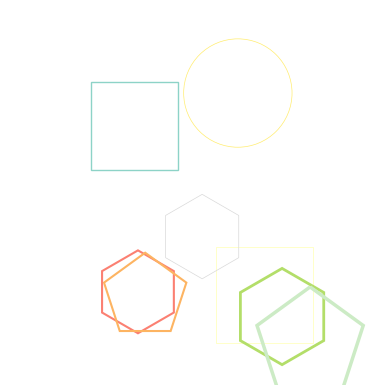[{"shape": "square", "thickness": 1, "radius": 0.57, "center": [0.349, 0.674]}, {"shape": "square", "thickness": 0.5, "radius": 0.63, "center": [0.687, 0.234]}, {"shape": "hexagon", "thickness": 1.5, "radius": 0.54, "center": [0.358, 0.242]}, {"shape": "pentagon", "thickness": 1.5, "radius": 0.56, "center": [0.377, 0.231]}, {"shape": "hexagon", "thickness": 2, "radius": 0.62, "center": [0.733, 0.178]}, {"shape": "hexagon", "thickness": 0.5, "radius": 0.55, "center": [0.525, 0.386]}, {"shape": "pentagon", "thickness": 2.5, "radius": 0.73, "center": [0.805, 0.11]}, {"shape": "circle", "thickness": 0.5, "radius": 0.7, "center": [0.618, 0.758]}]